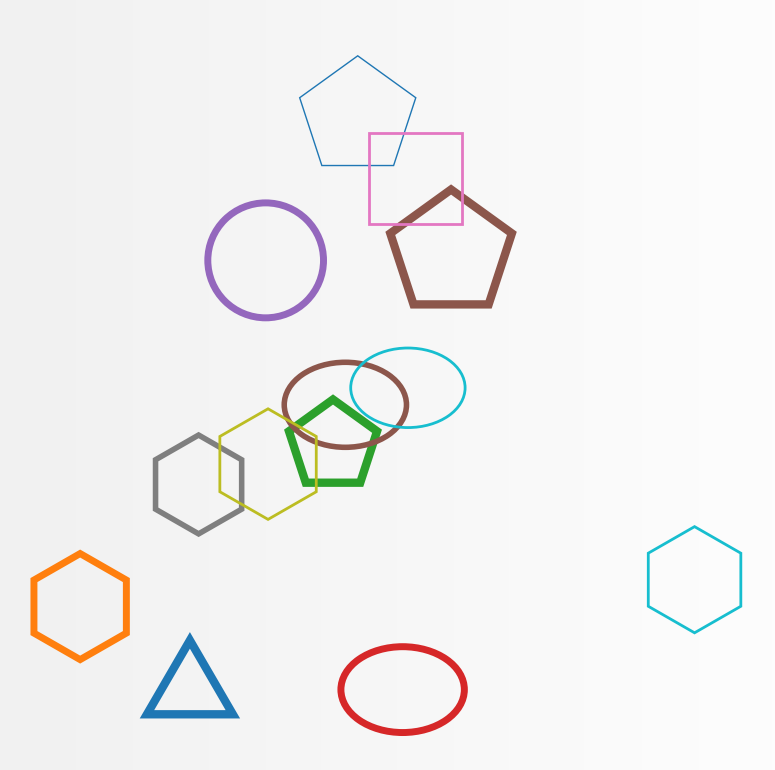[{"shape": "triangle", "thickness": 3, "radius": 0.32, "center": [0.245, 0.104]}, {"shape": "pentagon", "thickness": 0.5, "radius": 0.39, "center": [0.462, 0.849]}, {"shape": "hexagon", "thickness": 2.5, "radius": 0.34, "center": [0.103, 0.212]}, {"shape": "pentagon", "thickness": 3, "radius": 0.3, "center": [0.43, 0.421]}, {"shape": "oval", "thickness": 2.5, "radius": 0.4, "center": [0.52, 0.104]}, {"shape": "circle", "thickness": 2.5, "radius": 0.37, "center": [0.343, 0.662]}, {"shape": "pentagon", "thickness": 3, "radius": 0.41, "center": [0.582, 0.671]}, {"shape": "oval", "thickness": 2, "radius": 0.39, "center": [0.446, 0.474]}, {"shape": "square", "thickness": 1, "radius": 0.3, "center": [0.536, 0.768]}, {"shape": "hexagon", "thickness": 2, "radius": 0.32, "center": [0.256, 0.371]}, {"shape": "hexagon", "thickness": 1, "radius": 0.36, "center": [0.346, 0.397]}, {"shape": "hexagon", "thickness": 1, "radius": 0.34, "center": [0.896, 0.247]}, {"shape": "oval", "thickness": 1, "radius": 0.37, "center": [0.526, 0.496]}]